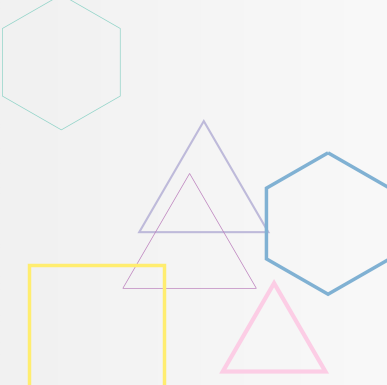[{"shape": "hexagon", "thickness": 0.5, "radius": 0.88, "center": [0.158, 0.838]}, {"shape": "triangle", "thickness": 1.5, "radius": 0.96, "center": [0.526, 0.493]}, {"shape": "hexagon", "thickness": 2.5, "radius": 0.92, "center": [0.847, 0.419]}, {"shape": "triangle", "thickness": 3, "radius": 0.76, "center": [0.707, 0.111]}, {"shape": "triangle", "thickness": 0.5, "radius": 0.99, "center": [0.489, 0.351]}, {"shape": "square", "thickness": 2.5, "radius": 0.87, "center": [0.248, 0.138]}]